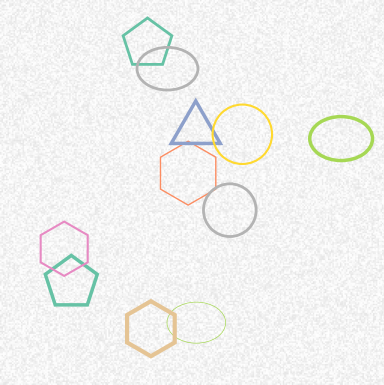[{"shape": "pentagon", "thickness": 2.5, "radius": 0.35, "center": [0.185, 0.266]}, {"shape": "pentagon", "thickness": 2, "radius": 0.33, "center": [0.383, 0.887]}, {"shape": "hexagon", "thickness": 1, "radius": 0.41, "center": [0.489, 0.55]}, {"shape": "triangle", "thickness": 2.5, "radius": 0.37, "center": [0.508, 0.664]}, {"shape": "hexagon", "thickness": 1.5, "radius": 0.35, "center": [0.167, 0.354]}, {"shape": "oval", "thickness": 2.5, "radius": 0.41, "center": [0.886, 0.64]}, {"shape": "oval", "thickness": 0.5, "radius": 0.38, "center": [0.51, 0.162]}, {"shape": "circle", "thickness": 1.5, "radius": 0.39, "center": [0.629, 0.651]}, {"shape": "hexagon", "thickness": 3, "radius": 0.36, "center": [0.392, 0.146]}, {"shape": "oval", "thickness": 2, "radius": 0.4, "center": [0.435, 0.822]}, {"shape": "circle", "thickness": 2, "radius": 0.34, "center": [0.597, 0.454]}]